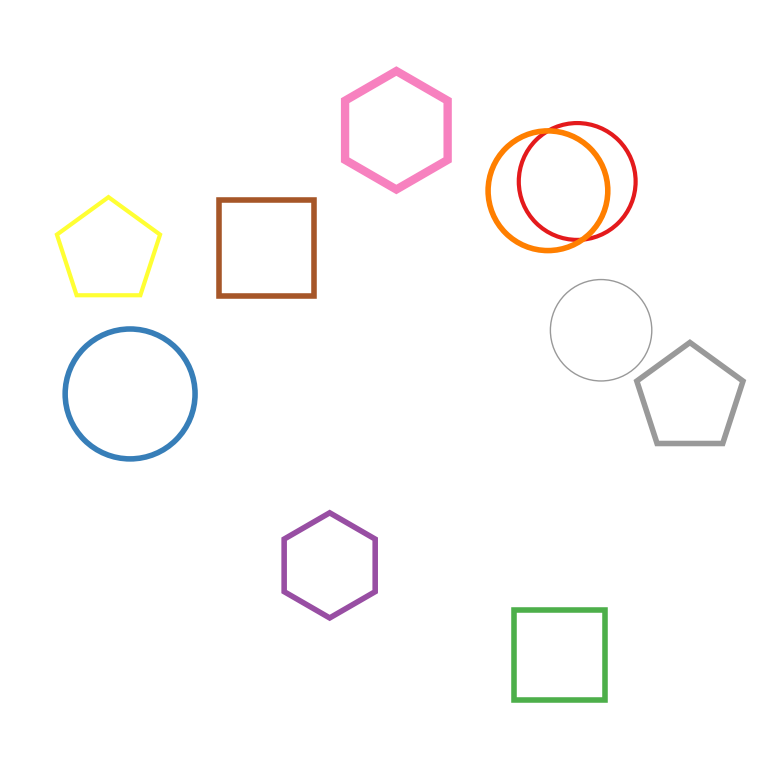[{"shape": "circle", "thickness": 1.5, "radius": 0.38, "center": [0.75, 0.764]}, {"shape": "circle", "thickness": 2, "radius": 0.42, "center": [0.169, 0.488]}, {"shape": "square", "thickness": 2, "radius": 0.29, "center": [0.727, 0.149]}, {"shape": "hexagon", "thickness": 2, "radius": 0.34, "center": [0.428, 0.266]}, {"shape": "circle", "thickness": 2, "radius": 0.39, "center": [0.712, 0.752]}, {"shape": "pentagon", "thickness": 1.5, "radius": 0.35, "center": [0.141, 0.674]}, {"shape": "square", "thickness": 2, "radius": 0.31, "center": [0.346, 0.678]}, {"shape": "hexagon", "thickness": 3, "radius": 0.38, "center": [0.515, 0.831]}, {"shape": "circle", "thickness": 0.5, "radius": 0.33, "center": [0.781, 0.571]}, {"shape": "pentagon", "thickness": 2, "radius": 0.36, "center": [0.896, 0.483]}]